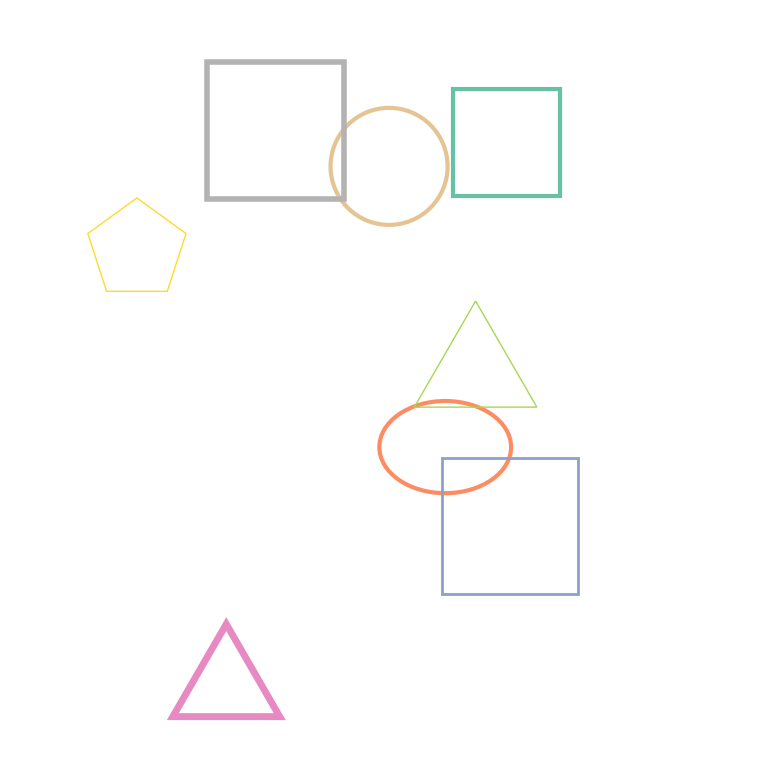[{"shape": "square", "thickness": 1.5, "radius": 0.35, "center": [0.658, 0.815]}, {"shape": "oval", "thickness": 1.5, "radius": 0.43, "center": [0.578, 0.419]}, {"shape": "square", "thickness": 1, "radius": 0.44, "center": [0.663, 0.317]}, {"shape": "triangle", "thickness": 2.5, "radius": 0.4, "center": [0.294, 0.109]}, {"shape": "triangle", "thickness": 0.5, "radius": 0.46, "center": [0.618, 0.517]}, {"shape": "pentagon", "thickness": 0.5, "radius": 0.34, "center": [0.178, 0.676]}, {"shape": "circle", "thickness": 1.5, "radius": 0.38, "center": [0.505, 0.784]}, {"shape": "square", "thickness": 2, "radius": 0.45, "center": [0.358, 0.831]}]